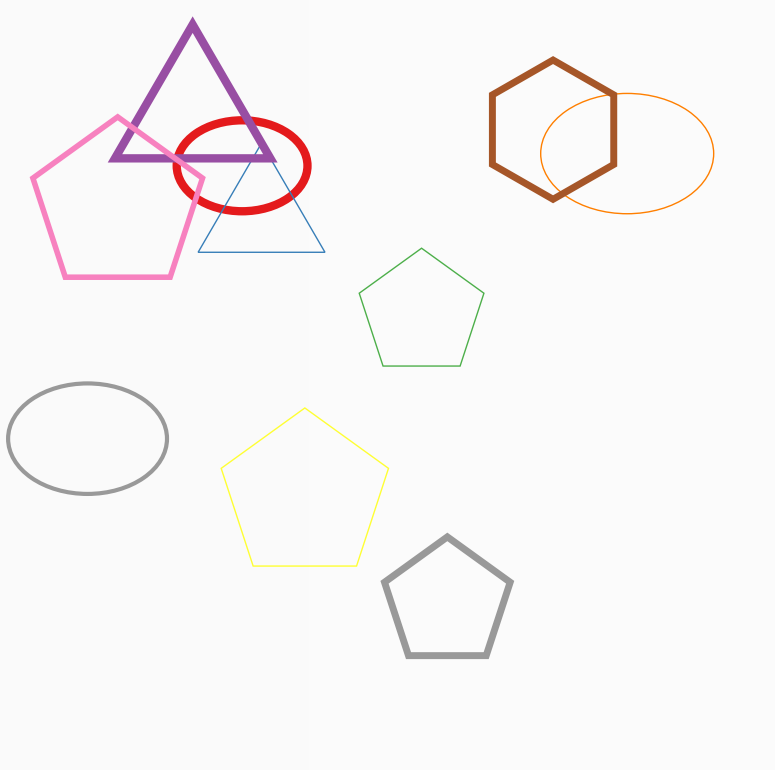[{"shape": "oval", "thickness": 3, "radius": 0.42, "center": [0.312, 0.785]}, {"shape": "triangle", "thickness": 0.5, "radius": 0.47, "center": [0.337, 0.72]}, {"shape": "pentagon", "thickness": 0.5, "radius": 0.42, "center": [0.544, 0.593]}, {"shape": "triangle", "thickness": 3, "radius": 0.58, "center": [0.249, 0.852]}, {"shape": "oval", "thickness": 0.5, "radius": 0.56, "center": [0.809, 0.801]}, {"shape": "pentagon", "thickness": 0.5, "radius": 0.57, "center": [0.393, 0.357]}, {"shape": "hexagon", "thickness": 2.5, "radius": 0.45, "center": [0.714, 0.832]}, {"shape": "pentagon", "thickness": 2, "radius": 0.58, "center": [0.152, 0.733]}, {"shape": "pentagon", "thickness": 2.5, "radius": 0.43, "center": [0.577, 0.217]}, {"shape": "oval", "thickness": 1.5, "radius": 0.51, "center": [0.113, 0.43]}]